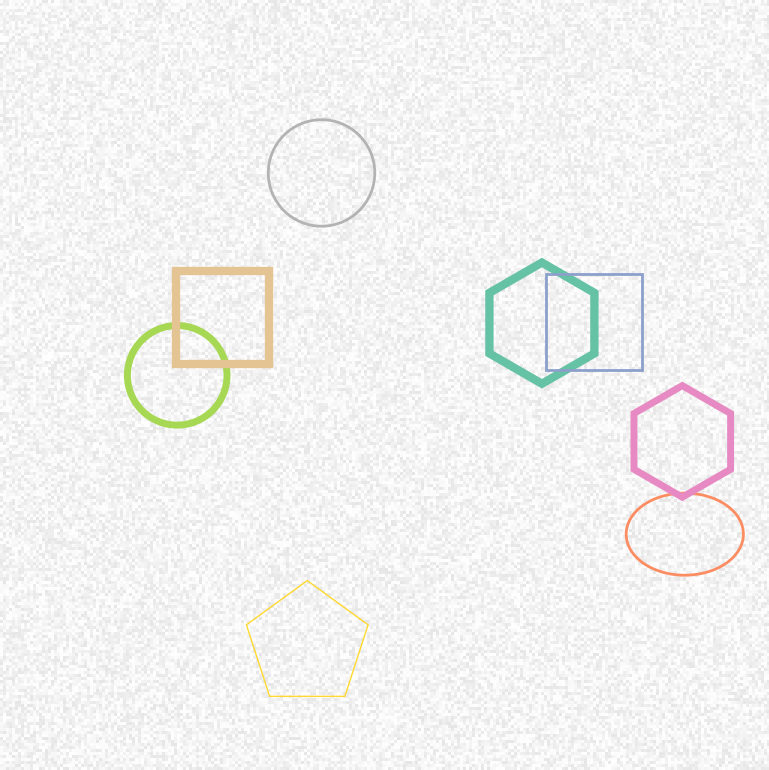[{"shape": "hexagon", "thickness": 3, "radius": 0.39, "center": [0.704, 0.58]}, {"shape": "oval", "thickness": 1, "radius": 0.38, "center": [0.889, 0.306]}, {"shape": "square", "thickness": 1, "radius": 0.31, "center": [0.772, 0.582]}, {"shape": "hexagon", "thickness": 2.5, "radius": 0.36, "center": [0.886, 0.427]}, {"shape": "circle", "thickness": 2.5, "radius": 0.32, "center": [0.23, 0.513]}, {"shape": "pentagon", "thickness": 0.5, "radius": 0.42, "center": [0.399, 0.163]}, {"shape": "square", "thickness": 3, "radius": 0.3, "center": [0.289, 0.587]}, {"shape": "circle", "thickness": 1, "radius": 0.35, "center": [0.418, 0.775]}]